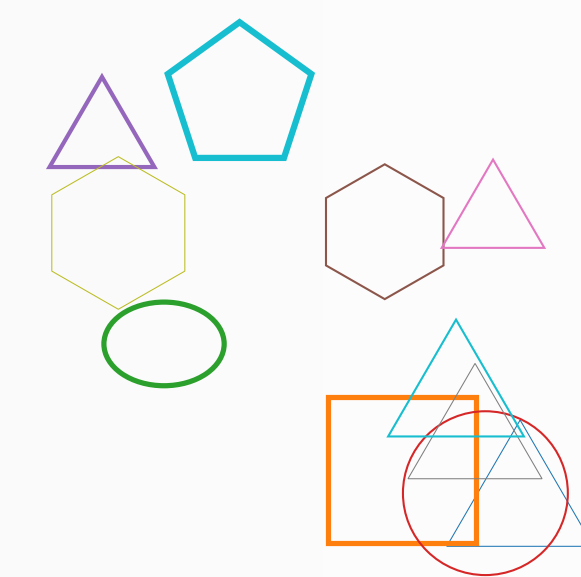[{"shape": "triangle", "thickness": 0.5, "radius": 0.73, "center": [0.895, 0.126]}, {"shape": "square", "thickness": 2.5, "radius": 0.64, "center": [0.691, 0.185]}, {"shape": "oval", "thickness": 2.5, "radius": 0.52, "center": [0.282, 0.404]}, {"shape": "circle", "thickness": 1, "radius": 0.71, "center": [0.835, 0.145]}, {"shape": "triangle", "thickness": 2, "radius": 0.52, "center": [0.175, 0.762]}, {"shape": "hexagon", "thickness": 1, "radius": 0.58, "center": [0.662, 0.598]}, {"shape": "triangle", "thickness": 1, "radius": 0.51, "center": [0.848, 0.621]}, {"shape": "triangle", "thickness": 0.5, "radius": 0.67, "center": [0.817, 0.237]}, {"shape": "hexagon", "thickness": 0.5, "radius": 0.66, "center": [0.204, 0.596]}, {"shape": "pentagon", "thickness": 3, "radius": 0.65, "center": [0.412, 0.831]}, {"shape": "triangle", "thickness": 1, "radius": 0.67, "center": [0.785, 0.311]}]